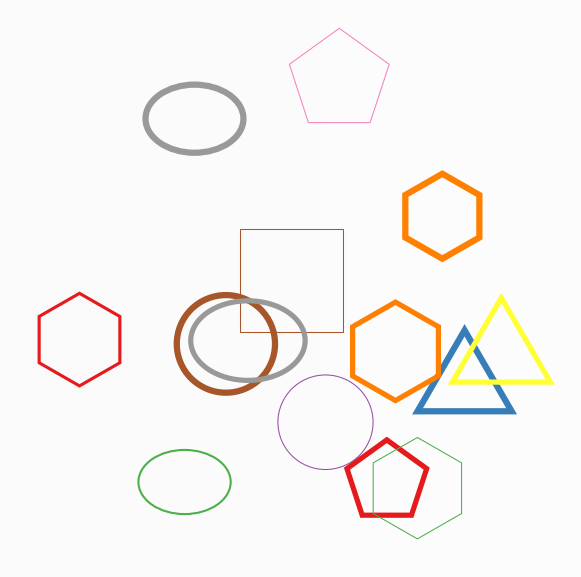[{"shape": "hexagon", "thickness": 1.5, "radius": 0.4, "center": [0.137, 0.411]}, {"shape": "pentagon", "thickness": 2.5, "radius": 0.36, "center": [0.665, 0.165]}, {"shape": "triangle", "thickness": 3, "radius": 0.47, "center": [0.799, 0.334]}, {"shape": "oval", "thickness": 1, "radius": 0.4, "center": [0.318, 0.164]}, {"shape": "hexagon", "thickness": 0.5, "radius": 0.44, "center": [0.718, 0.154]}, {"shape": "circle", "thickness": 0.5, "radius": 0.41, "center": [0.56, 0.268]}, {"shape": "hexagon", "thickness": 2.5, "radius": 0.43, "center": [0.68, 0.391]}, {"shape": "hexagon", "thickness": 3, "radius": 0.37, "center": [0.761, 0.625]}, {"shape": "triangle", "thickness": 2.5, "radius": 0.49, "center": [0.862, 0.386]}, {"shape": "circle", "thickness": 3, "radius": 0.42, "center": [0.389, 0.404]}, {"shape": "square", "thickness": 0.5, "radius": 0.44, "center": [0.501, 0.513]}, {"shape": "pentagon", "thickness": 0.5, "radius": 0.45, "center": [0.584, 0.86]}, {"shape": "oval", "thickness": 3, "radius": 0.42, "center": [0.335, 0.794]}, {"shape": "oval", "thickness": 2.5, "radius": 0.49, "center": [0.427, 0.409]}]